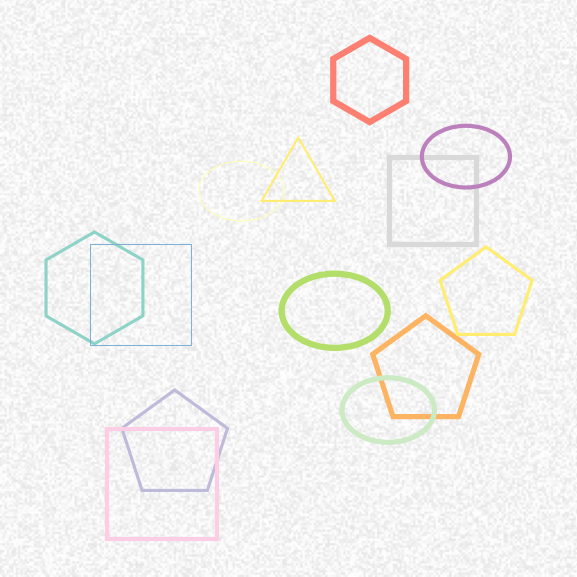[{"shape": "hexagon", "thickness": 1.5, "radius": 0.48, "center": [0.164, 0.501]}, {"shape": "oval", "thickness": 0.5, "radius": 0.37, "center": [0.418, 0.668]}, {"shape": "pentagon", "thickness": 1.5, "radius": 0.48, "center": [0.302, 0.228]}, {"shape": "hexagon", "thickness": 3, "radius": 0.36, "center": [0.64, 0.861]}, {"shape": "square", "thickness": 0.5, "radius": 0.44, "center": [0.243, 0.489]}, {"shape": "pentagon", "thickness": 2.5, "radius": 0.48, "center": [0.737, 0.356]}, {"shape": "oval", "thickness": 3, "radius": 0.46, "center": [0.58, 0.461]}, {"shape": "square", "thickness": 2, "radius": 0.48, "center": [0.281, 0.161]}, {"shape": "square", "thickness": 2.5, "radius": 0.38, "center": [0.749, 0.653]}, {"shape": "oval", "thickness": 2, "radius": 0.38, "center": [0.807, 0.728]}, {"shape": "oval", "thickness": 2.5, "radius": 0.4, "center": [0.672, 0.289]}, {"shape": "pentagon", "thickness": 1.5, "radius": 0.42, "center": [0.842, 0.488]}, {"shape": "triangle", "thickness": 1, "radius": 0.37, "center": [0.516, 0.688]}]